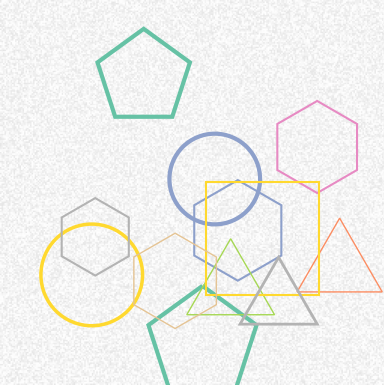[{"shape": "pentagon", "thickness": 3, "radius": 0.74, "center": [0.526, 0.11]}, {"shape": "pentagon", "thickness": 3, "radius": 0.63, "center": [0.373, 0.799]}, {"shape": "triangle", "thickness": 1, "radius": 0.64, "center": [0.882, 0.306]}, {"shape": "circle", "thickness": 3, "radius": 0.59, "center": [0.558, 0.535]}, {"shape": "hexagon", "thickness": 1.5, "radius": 0.65, "center": [0.618, 0.402]}, {"shape": "hexagon", "thickness": 1.5, "radius": 0.6, "center": [0.824, 0.618]}, {"shape": "triangle", "thickness": 1, "radius": 0.66, "center": [0.599, 0.248]}, {"shape": "circle", "thickness": 2.5, "radius": 0.66, "center": [0.238, 0.286]}, {"shape": "square", "thickness": 1.5, "radius": 0.74, "center": [0.681, 0.381]}, {"shape": "hexagon", "thickness": 1, "radius": 0.62, "center": [0.455, 0.271]}, {"shape": "triangle", "thickness": 2, "radius": 0.58, "center": [0.724, 0.216]}, {"shape": "hexagon", "thickness": 1.5, "radius": 0.5, "center": [0.247, 0.385]}]